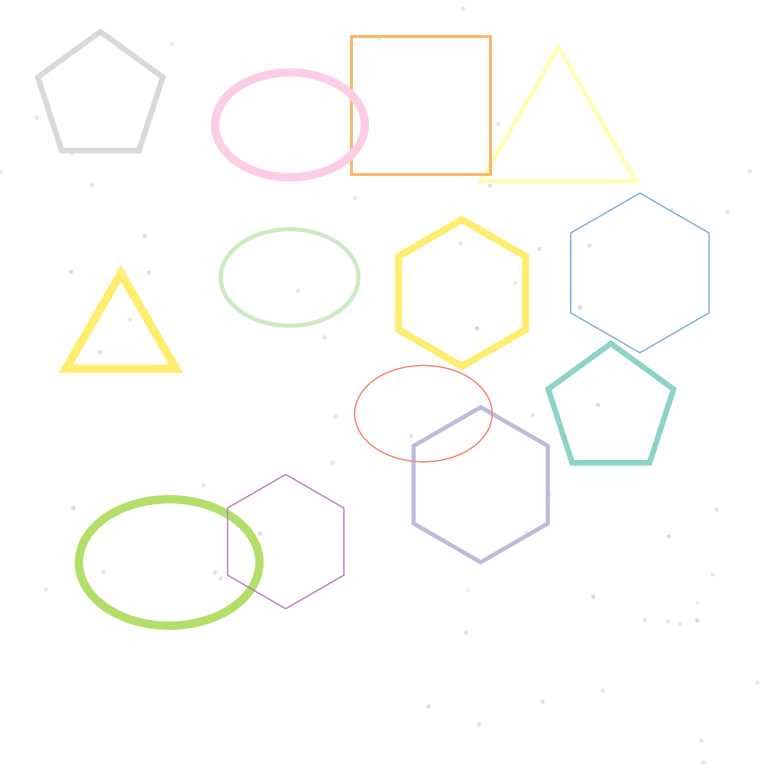[{"shape": "pentagon", "thickness": 2, "radius": 0.43, "center": [0.793, 0.468]}, {"shape": "triangle", "thickness": 1.5, "radius": 0.58, "center": [0.725, 0.823]}, {"shape": "hexagon", "thickness": 1.5, "radius": 0.5, "center": [0.624, 0.371]}, {"shape": "oval", "thickness": 0.5, "radius": 0.45, "center": [0.55, 0.463]}, {"shape": "hexagon", "thickness": 0.5, "radius": 0.52, "center": [0.831, 0.646]}, {"shape": "square", "thickness": 1, "radius": 0.45, "center": [0.546, 0.863]}, {"shape": "oval", "thickness": 3, "radius": 0.59, "center": [0.22, 0.27]}, {"shape": "oval", "thickness": 3, "radius": 0.49, "center": [0.377, 0.838]}, {"shape": "pentagon", "thickness": 2, "radius": 0.43, "center": [0.13, 0.873]}, {"shape": "hexagon", "thickness": 0.5, "radius": 0.44, "center": [0.371, 0.297]}, {"shape": "oval", "thickness": 1.5, "radius": 0.45, "center": [0.376, 0.64]}, {"shape": "hexagon", "thickness": 2.5, "radius": 0.48, "center": [0.6, 0.619]}, {"shape": "triangle", "thickness": 3, "radius": 0.41, "center": [0.157, 0.562]}]